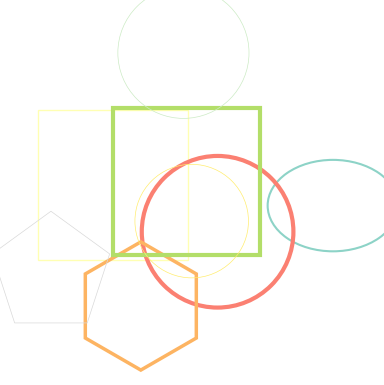[{"shape": "oval", "thickness": 1.5, "radius": 0.85, "center": [0.865, 0.466]}, {"shape": "square", "thickness": 1, "radius": 0.97, "center": [0.293, 0.52]}, {"shape": "circle", "thickness": 3, "radius": 0.98, "center": [0.565, 0.398]}, {"shape": "hexagon", "thickness": 2.5, "radius": 0.83, "center": [0.366, 0.205]}, {"shape": "square", "thickness": 3, "radius": 0.96, "center": [0.484, 0.528]}, {"shape": "pentagon", "thickness": 0.5, "radius": 0.8, "center": [0.132, 0.291]}, {"shape": "circle", "thickness": 0.5, "radius": 0.85, "center": [0.476, 0.863]}, {"shape": "circle", "thickness": 0.5, "radius": 0.74, "center": [0.498, 0.426]}]